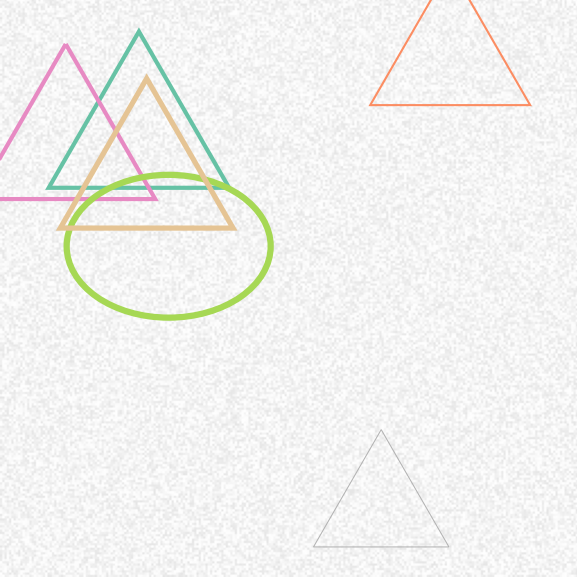[{"shape": "triangle", "thickness": 2, "radius": 0.9, "center": [0.241, 0.764]}, {"shape": "triangle", "thickness": 1, "radius": 0.8, "center": [0.78, 0.897]}, {"shape": "triangle", "thickness": 2, "radius": 0.89, "center": [0.114, 0.744]}, {"shape": "oval", "thickness": 3, "radius": 0.88, "center": [0.292, 0.573]}, {"shape": "triangle", "thickness": 2.5, "radius": 0.86, "center": [0.254, 0.691]}, {"shape": "triangle", "thickness": 0.5, "radius": 0.68, "center": [0.66, 0.12]}]